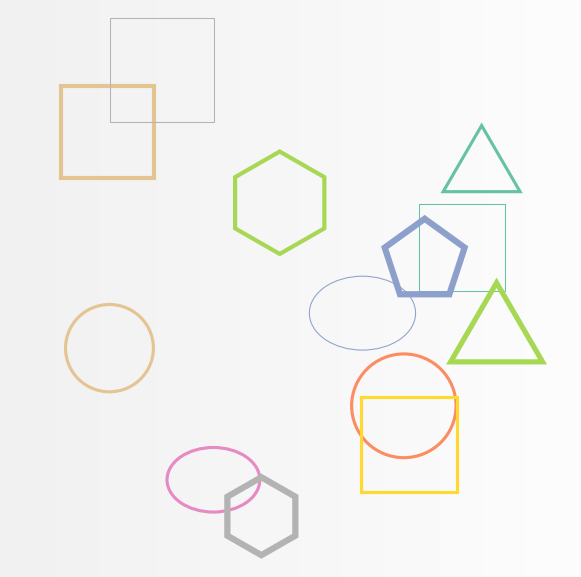[{"shape": "square", "thickness": 0.5, "radius": 0.37, "center": [0.795, 0.57]}, {"shape": "triangle", "thickness": 1.5, "radius": 0.38, "center": [0.829, 0.705]}, {"shape": "circle", "thickness": 1.5, "radius": 0.45, "center": [0.695, 0.296]}, {"shape": "pentagon", "thickness": 3, "radius": 0.36, "center": [0.731, 0.548]}, {"shape": "oval", "thickness": 0.5, "radius": 0.46, "center": [0.624, 0.457]}, {"shape": "oval", "thickness": 1.5, "radius": 0.4, "center": [0.367, 0.168]}, {"shape": "triangle", "thickness": 2.5, "radius": 0.46, "center": [0.854, 0.418]}, {"shape": "hexagon", "thickness": 2, "radius": 0.44, "center": [0.481, 0.648]}, {"shape": "square", "thickness": 1.5, "radius": 0.41, "center": [0.703, 0.229]}, {"shape": "square", "thickness": 2, "radius": 0.4, "center": [0.185, 0.77]}, {"shape": "circle", "thickness": 1.5, "radius": 0.38, "center": [0.188, 0.396]}, {"shape": "hexagon", "thickness": 3, "radius": 0.34, "center": [0.45, 0.105]}, {"shape": "square", "thickness": 0.5, "radius": 0.45, "center": [0.278, 0.878]}]